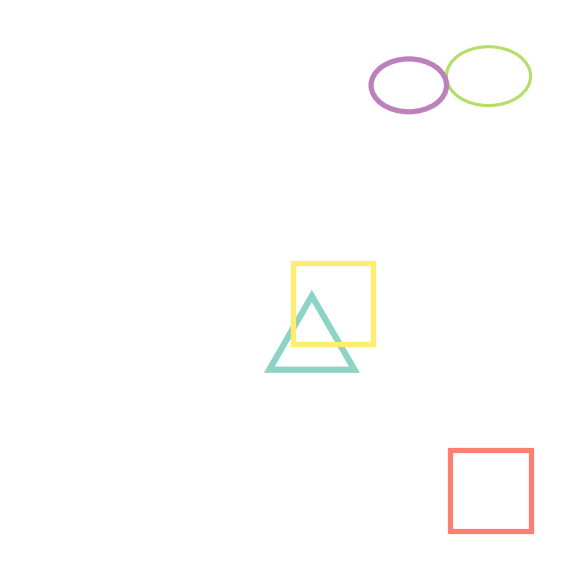[{"shape": "triangle", "thickness": 3, "radius": 0.43, "center": [0.54, 0.402]}, {"shape": "square", "thickness": 2.5, "radius": 0.35, "center": [0.849, 0.15]}, {"shape": "oval", "thickness": 1.5, "radius": 0.36, "center": [0.846, 0.867]}, {"shape": "oval", "thickness": 2.5, "radius": 0.33, "center": [0.708, 0.851]}, {"shape": "square", "thickness": 2.5, "radius": 0.35, "center": [0.577, 0.474]}]